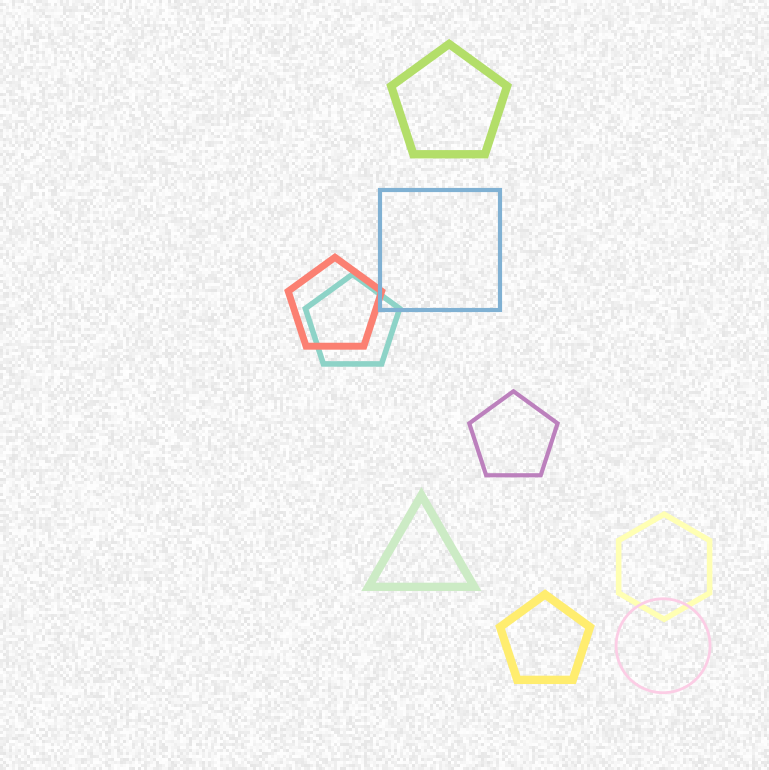[{"shape": "pentagon", "thickness": 2, "radius": 0.32, "center": [0.458, 0.579]}, {"shape": "hexagon", "thickness": 2, "radius": 0.34, "center": [0.863, 0.264]}, {"shape": "pentagon", "thickness": 2.5, "radius": 0.32, "center": [0.435, 0.602]}, {"shape": "square", "thickness": 1.5, "radius": 0.39, "center": [0.571, 0.675]}, {"shape": "pentagon", "thickness": 3, "radius": 0.4, "center": [0.583, 0.864]}, {"shape": "circle", "thickness": 1, "radius": 0.3, "center": [0.861, 0.161]}, {"shape": "pentagon", "thickness": 1.5, "radius": 0.3, "center": [0.667, 0.432]}, {"shape": "triangle", "thickness": 3, "radius": 0.4, "center": [0.547, 0.278]}, {"shape": "pentagon", "thickness": 3, "radius": 0.31, "center": [0.708, 0.167]}]